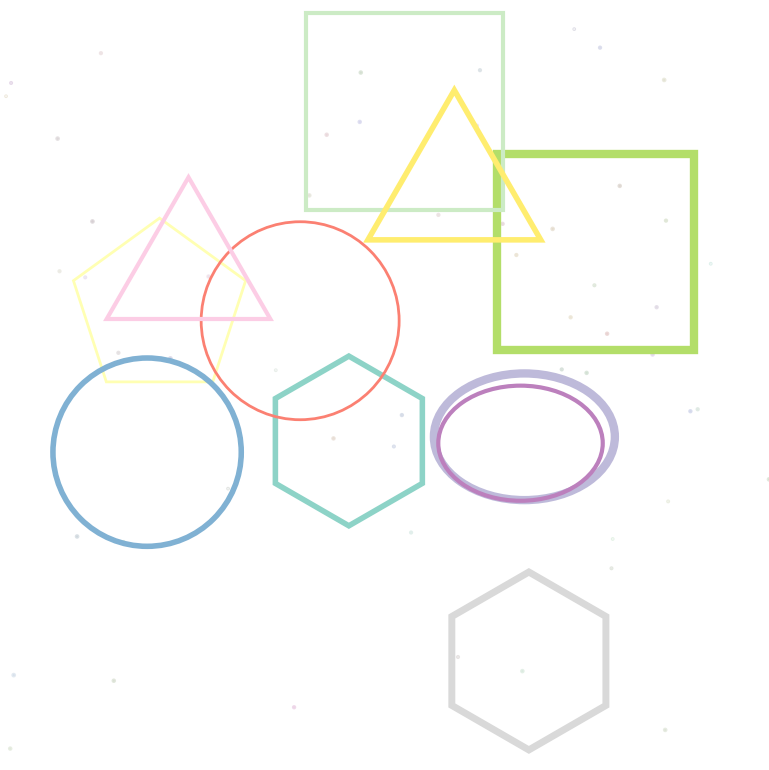[{"shape": "hexagon", "thickness": 2, "radius": 0.55, "center": [0.453, 0.427]}, {"shape": "pentagon", "thickness": 1, "radius": 0.59, "center": [0.207, 0.599]}, {"shape": "oval", "thickness": 3, "radius": 0.59, "center": [0.681, 0.433]}, {"shape": "circle", "thickness": 1, "radius": 0.64, "center": [0.39, 0.583]}, {"shape": "circle", "thickness": 2, "radius": 0.61, "center": [0.191, 0.413]}, {"shape": "square", "thickness": 3, "radius": 0.64, "center": [0.774, 0.673]}, {"shape": "triangle", "thickness": 1.5, "radius": 0.61, "center": [0.245, 0.647]}, {"shape": "hexagon", "thickness": 2.5, "radius": 0.58, "center": [0.687, 0.142]}, {"shape": "oval", "thickness": 1.5, "radius": 0.53, "center": [0.676, 0.424]}, {"shape": "square", "thickness": 1.5, "radius": 0.64, "center": [0.525, 0.855]}, {"shape": "triangle", "thickness": 2, "radius": 0.65, "center": [0.59, 0.753]}]